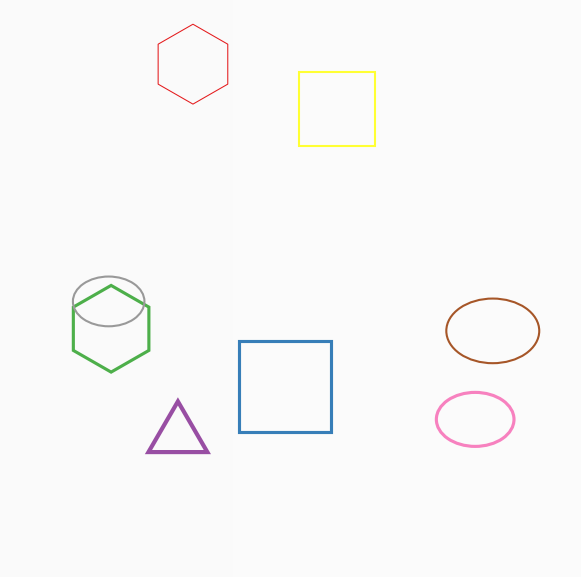[{"shape": "hexagon", "thickness": 0.5, "radius": 0.35, "center": [0.332, 0.888]}, {"shape": "square", "thickness": 1.5, "radius": 0.39, "center": [0.49, 0.33]}, {"shape": "hexagon", "thickness": 1.5, "radius": 0.38, "center": [0.191, 0.43]}, {"shape": "triangle", "thickness": 2, "radius": 0.29, "center": [0.306, 0.246]}, {"shape": "square", "thickness": 1, "radius": 0.32, "center": [0.58, 0.811]}, {"shape": "oval", "thickness": 1, "radius": 0.4, "center": [0.848, 0.426]}, {"shape": "oval", "thickness": 1.5, "radius": 0.33, "center": [0.818, 0.273]}, {"shape": "oval", "thickness": 1, "radius": 0.31, "center": [0.187, 0.477]}]